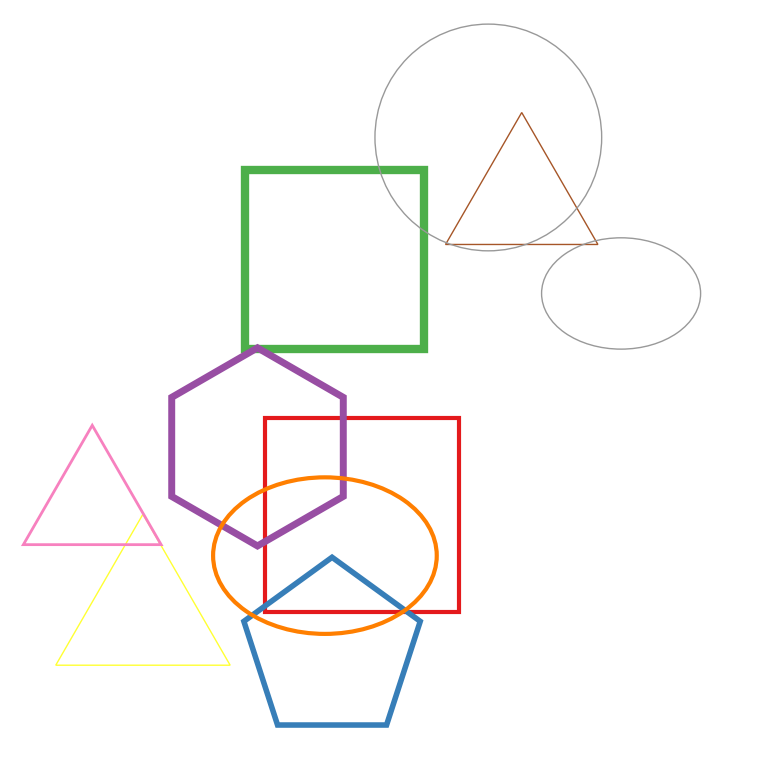[{"shape": "square", "thickness": 1.5, "radius": 0.63, "center": [0.47, 0.331]}, {"shape": "pentagon", "thickness": 2, "radius": 0.6, "center": [0.431, 0.156]}, {"shape": "square", "thickness": 3, "radius": 0.58, "center": [0.434, 0.663]}, {"shape": "hexagon", "thickness": 2.5, "radius": 0.64, "center": [0.334, 0.42]}, {"shape": "oval", "thickness": 1.5, "radius": 0.73, "center": [0.422, 0.278]}, {"shape": "triangle", "thickness": 0.5, "radius": 0.65, "center": [0.186, 0.201]}, {"shape": "triangle", "thickness": 0.5, "radius": 0.57, "center": [0.678, 0.74]}, {"shape": "triangle", "thickness": 1, "radius": 0.52, "center": [0.12, 0.344]}, {"shape": "circle", "thickness": 0.5, "radius": 0.74, "center": [0.634, 0.821]}, {"shape": "oval", "thickness": 0.5, "radius": 0.52, "center": [0.807, 0.619]}]